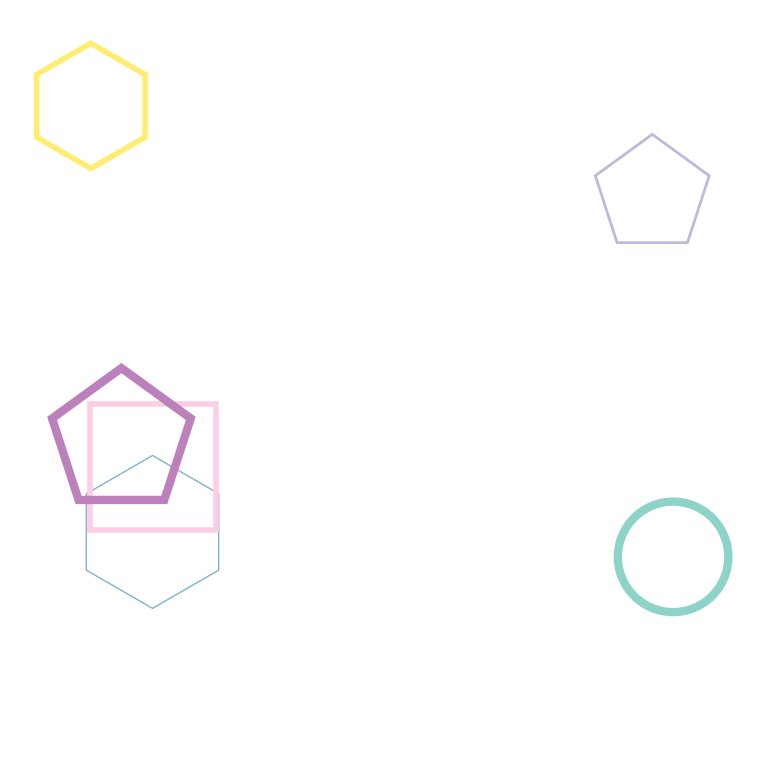[{"shape": "circle", "thickness": 3, "radius": 0.36, "center": [0.874, 0.277]}, {"shape": "pentagon", "thickness": 1, "radius": 0.39, "center": [0.847, 0.748]}, {"shape": "hexagon", "thickness": 0.5, "radius": 0.5, "center": [0.198, 0.309]}, {"shape": "square", "thickness": 2, "radius": 0.41, "center": [0.198, 0.394]}, {"shape": "pentagon", "thickness": 3, "radius": 0.47, "center": [0.158, 0.427]}, {"shape": "hexagon", "thickness": 2, "radius": 0.41, "center": [0.118, 0.863]}]